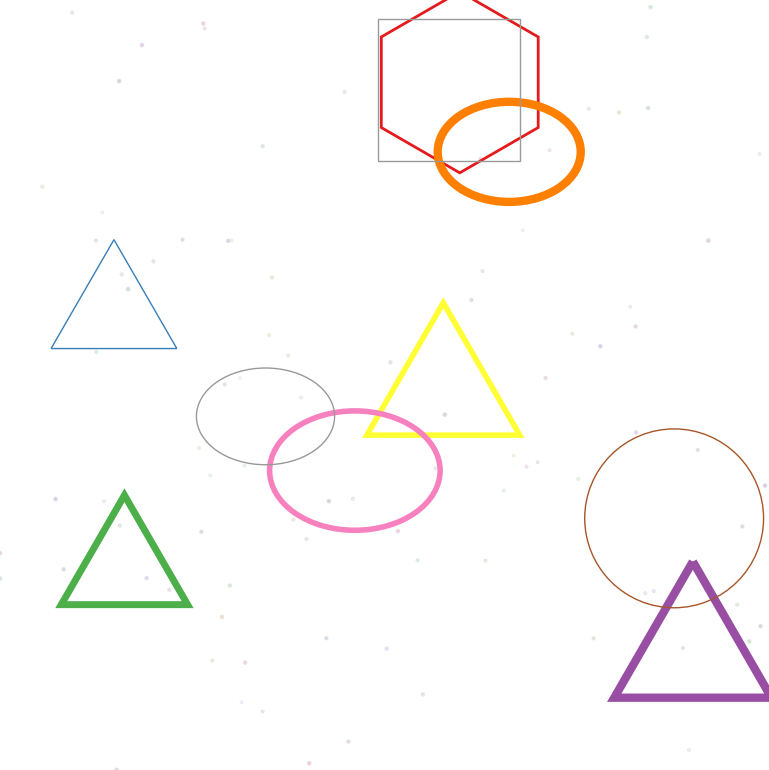[{"shape": "hexagon", "thickness": 1, "radius": 0.59, "center": [0.597, 0.893]}, {"shape": "triangle", "thickness": 0.5, "radius": 0.47, "center": [0.148, 0.594]}, {"shape": "triangle", "thickness": 2.5, "radius": 0.47, "center": [0.162, 0.262]}, {"shape": "triangle", "thickness": 3, "radius": 0.59, "center": [0.9, 0.153]}, {"shape": "oval", "thickness": 3, "radius": 0.46, "center": [0.661, 0.803]}, {"shape": "triangle", "thickness": 2, "radius": 0.57, "center": [0.576, 0.492]}, {"shape": "circle", "thickness": 0.5, "radius": 0.58, "center": [0.875, 0.327]}, {"shape": "oval", "thickness": 2, "radius": 0.55, "center": [0.461, 0.389]}, {"shape": "square", "thickness": 0.5, "radius": 0.46, "center": [0.583, 0.883]}, {"shape": "oval", "thickness": 0.5, "radius": 0.45, "center": [0.345, 0.459]}]